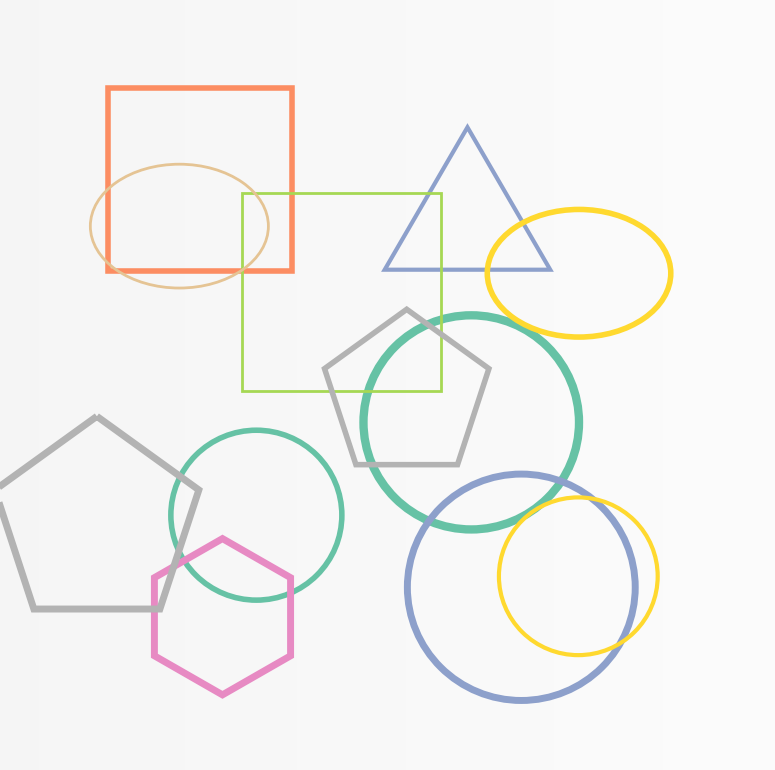[{"shape": "circle", "thickness": 3, "radius": 0.7, "center": [0.608, 0.451]}, {"shape": "circle", "thickness": 2, "radius": 0.55, "center": [0.331, 0.331]}, {"shape": "square", "thickness": 2, "radius": 0.59, "center": [0.259, 0.767]}, {"shape": "circle", "thickness": 2.5, "radius": 0.74, "center": [0.673, 0.237]}, {"shape": "triangle", "thickness": 1.5, "radius": 0.62, "center": [0.603, 0.711]}, {"shape": "hexagon", "thickness": 2.5, "radius": 0.51, "center": [0.287, 0.199]}, {"shape": "square", "thickness": 1, "radius": 0.64, "center": [0.44, 0.621]}, {"shape": "oval", "thickness": 2, "radius": 0.59, "center": [0.747, 0.645]}, {"shape": "circle", "thickness": 1.5, "radius": 0.51, "center": [0.746, 0.252]}, {"shape": "oval", "thickness": 1, "radius": 0.57, "center": [0.231, 0.706]}, {"shape": "pentagon", "thickness": 2, "radius": 0.56, "center": [0.525, 0.487]}, {"shape": "pentagon", "thickness": 2.5, "radius": 0.69, "center": [0.125, 0.321]}]